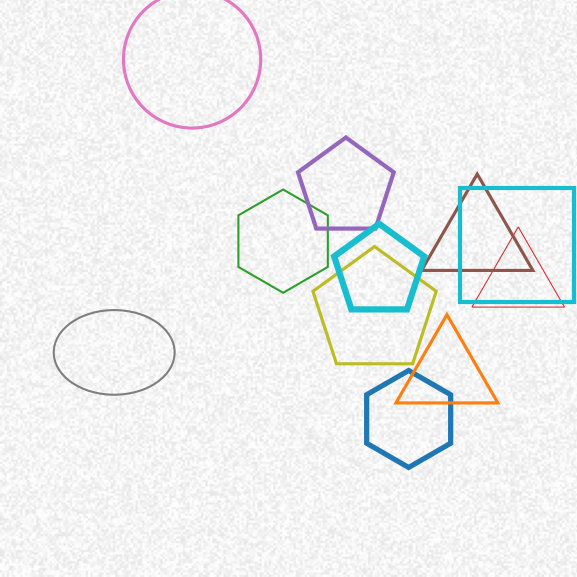[{"shape": "hexagon", "thickness": 2.5, "radius": 0.42, "center": [0.708, 0.274]}, {"shape": "triangle", "thickness": 1.5, "radius": 0.51, "center": [0.774, 0.352]}, {"shape": "hexagon", "thickness": 1, "radius": 0.45, "center": [0.49, 0.582]}, {"shape": "triangle", "thickness": 0.5, "radius": 0.46, "center": [0.897, 0.514]}, {"shape": "pentagon", "thickness": 2, "radius": 0.44, "center": [0.599, 0.674]}, {"shape": "triangle", "thickness": 1.5, "radius": 0.56, "center": [0.826, 0.587]}, {"shape": "circle", "thickness": 1.5, "radius": 0.59, "center": [0.333, 0.896]}, {"shape": "oval", "thickness": 1, "radius": 0.52, "center": [0.198, 0.389]}, {"shape": "pentagon", "thickness": 1.5, "radius": 0.56, "center": [0.649, 0.46]}, {"shape": "square", "thickness": 2, "radius": 0.49, "center": [0.895, 0.575]}, {"shape": "pentagon", "thickness": 3, "radius": 0.41, "center": [0.657, 0.53]}]